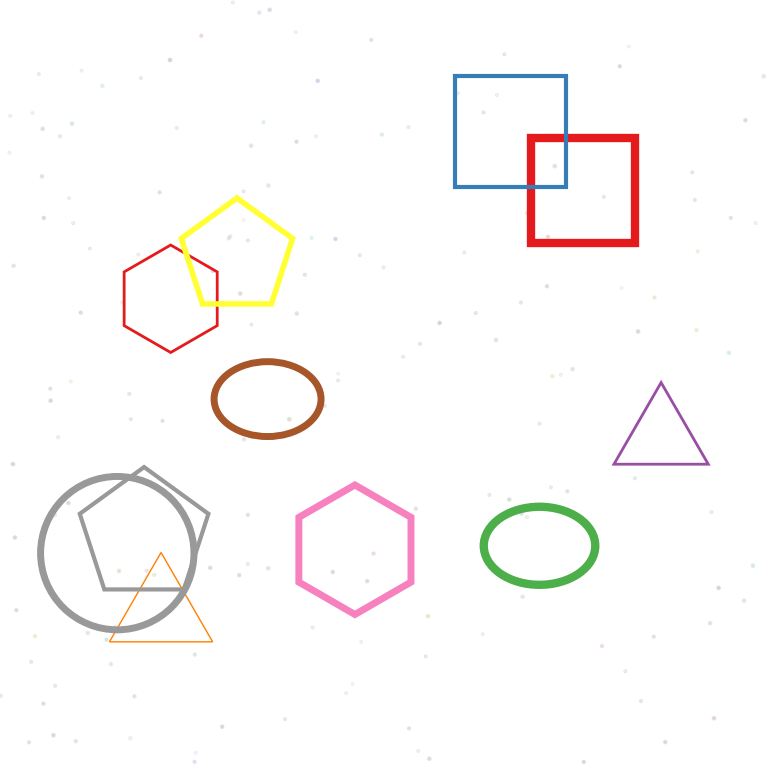[{"shape": "square", "thickness": 3, "radius": 0.34, "center": [0.757, 0.753]}, {"shape": "hexagon", "thickness": 1, "radius": 0.35, "center": [0.222, 0.612]}, {"shape": "square", "thickness": 1.5, "radius": 0.36, "center": [0.663, 0.829]}, {"shape": "oval", "thickness": 3, "radius": 0.36, "center": [0.701, 0.291]}, {"shape": "triangle", "thickness": 1, "radius": 0.35, "center": [0.859, 0.432]}, {"shape": "triangle", "thickness": 0.5, "radius": 0.39, "center": [0.209, 0.205]}, {"shape": "pentagon", "thickness": 2, "radius": 0.38, "center": [0.308, 0.667]}, {"shape": "oval", "thickness": 2.5, "radius": 0.35, "center": [0.347, 0.482]}, {"shape": "hexagon", "thickness": 2.5, "radius": 0.42, "center": [0.461, 0.286]}, {"shape": "circle", "thickness": 2.5, "radius": 0.5, "center": [0.152, 0.282]}, {"shape": "pentagon", "thickness": 1.5, "radius": 0.44, "center": [0.187, 0.306]}]